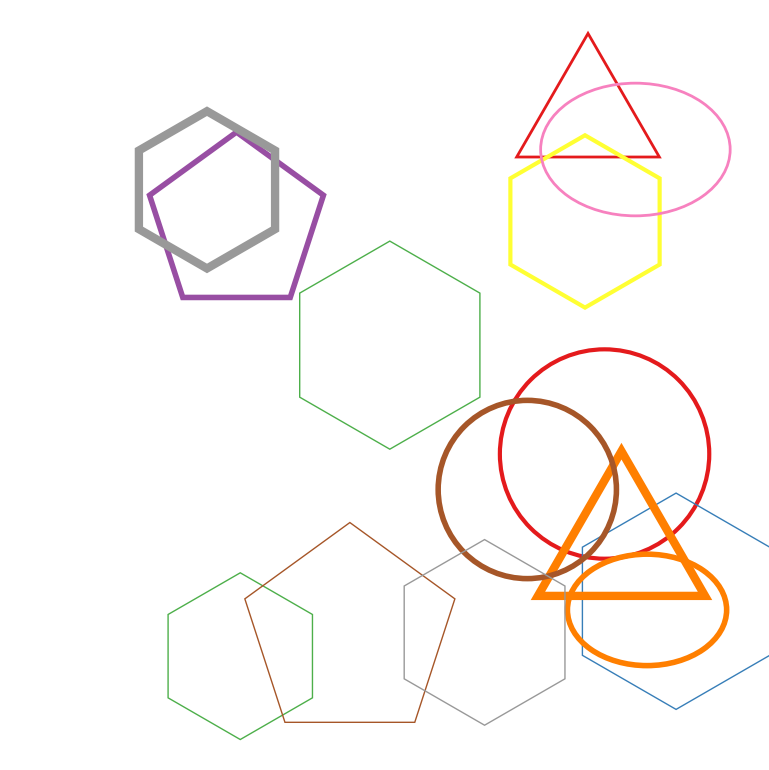[{"shape": "triangle", "thickness": 1, "radius": 0.53, "center": [0.764, 0.85]}, {"shape": "circle", "thickness": 1.5, "radius": 0.68, "center": [0.785, 0.41]}, {"shape": "hexagon", "thickness": 0.5, "radius": 0.7, "center": [0.878, 0.219]}, {"shape": "hexagon", "thickness": 0.5, "radius": 0.54, "center": [0.312, 0.148]}, {"shape": "hexagon", "thickness": 0.5, "radius": 0.68, "center": [0.506, 0.552]}, {"shape": "pentagon", "thickness": 2, "radius": 0.59, "center": [0.307, 0.71]}, {"shape": "oval", "thickness": 2, "radius": 0.52, "center": [0.84, 0.208]}, {"shape": "triangle", "thickness": 3, "radius": 0.63, "center": [0.807, 0.289]}, {"shape": "hexagon", "thickness": 1.5, "radius": 0.56, "center": [0.76, 0.712]}, {"shape": "circle", "thickness": 2, "radius": 0.58, "center": [0.685, 0.364]}, {"shape": "pentagon", "thickness": 0.5, "radius": 0.72, "center": [0.454, 0.178]}, {"shape": "oval", "thickness": 1, "radius": 0.62, "center": [0.825, 0.806]}, {"shape": "hexagon", "thickness": 0.5, "radius": 0.6, "center": [0.629, 0.179]}, {"shape": "hexagon", "thickness": 3, "radius": 0.51, "center": [0.269, 0.753]}]